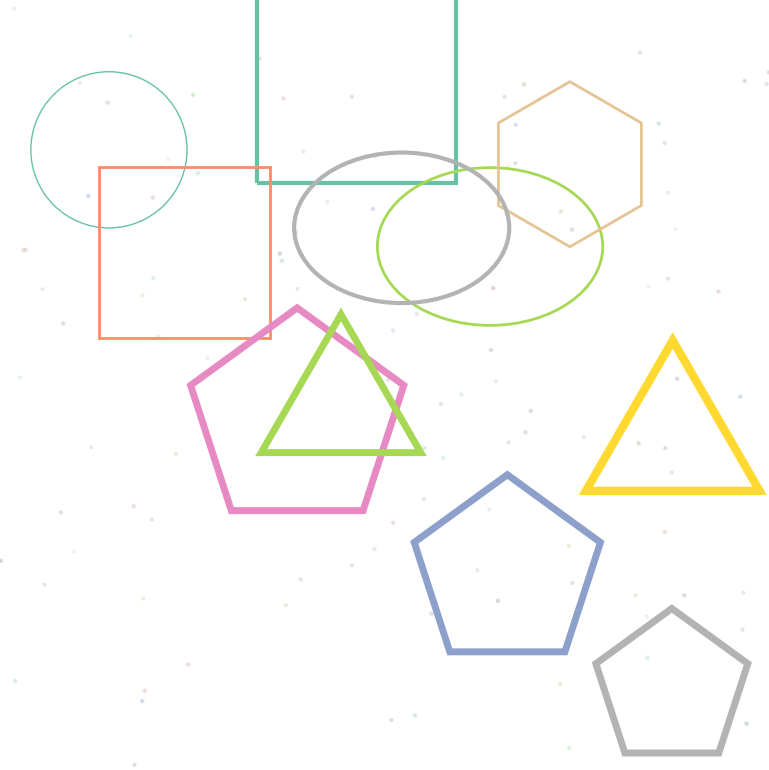[{"shape": "square", "thickness": 1.5, "radius": 0.64, "center": [0.463, 0.891]}, {"shape": "circle", "thickness": 0.5, "radius": 0.51, "center": [0.141, 0.805]}, {"shape": "square", "thickness": 1, "radius": 0.55, "center": [0.24, 0.672]}, {"shape": "pentagon", "thickness": 2.5, "radius": 0.64, "center": [0.659, 0.256]}, {"shape": "pentagon", "thickness": 2.5, "radius": 0.73, "center": [0.386, 0.455]}, {"shape": "oval", "thickness": 1, "radius": 0.73, "center": [0.636, 0.68]}, {"shape": "triangle", "thickness": 2.5, "radius": 0.6, "center": [0.443, 0.472]}, {"shape": "triangle", "thickness": 3, "radius": 0.65, "center": [0.874, 0.428]}, {"shape": "hexagon", "thickness": 1, "radius": 0.54, "center": [0.74, 0.787]}, {"shape": "pentagon", "thickness": 2.5, "radius": 0.52, "center": [0.873, 0.106]}, {"shape": "oval", "thickness": 1.5, "radius": 0.7, "center": [0.522, 0.704]}]